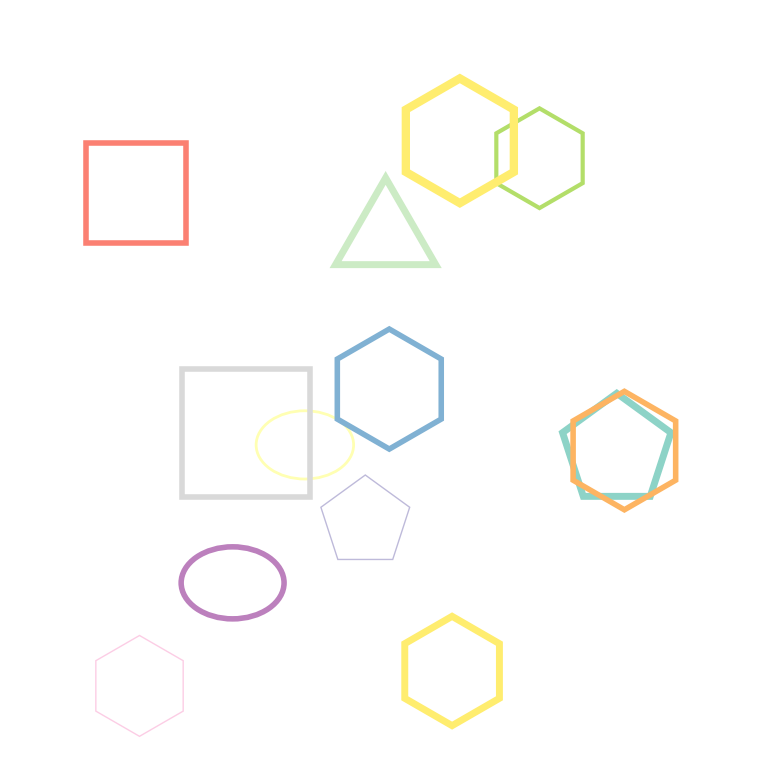[{"shape": "pentagon", "thickness": 2.5, "radius": 0.37, "center": [0.801, 0.415]}, {"shape": "oval", "thickness": 1, "radius": 0.32, "center": [0.396, 0.422]}, {"shape": "pentagon", "thickness": 0.5, "radius": 0.3, "center": [0.474, 0.322]}, {"shape": "square", "thickness": 2, "radius": 0.32, "center": [0.176, 0.749]}, {"shape": "hexagon", "thickness": 2, "radius": 0.39, "center": [0.506, 0.495]}, {"shape": "hexagon", "thickness": 2, "radius": 0.38, "center": [0.811, 0.415]}, {"shape": "hexagon", "thickness": 1.5, "radius": 0.32, "center": [0.701, 0.795]}, {"shape": "hexagon", "thickness": 0.5, "radius": 0.33, "center": [0.181, 0.109]}, {"shape": "square", "thickness": 2, "radius": 0.42, "center": [0.319, 0.437]}, {"shape": "oval", "thickness": 2, "radius": 0.33, "center": [0.302, 0.243]}, {"shape": "triangle", "thickness": 2.5, "radius": 0.38, "center": [0.501, 0.694]}, {"shape": "hexagon", "thickness": 2.5, "radius": 0.35, "center": [0.587, 0.129]}, {"shape": "hexagon", "thickness": 3, "radius": 0.4, "center": [0.597, 0.817]}]